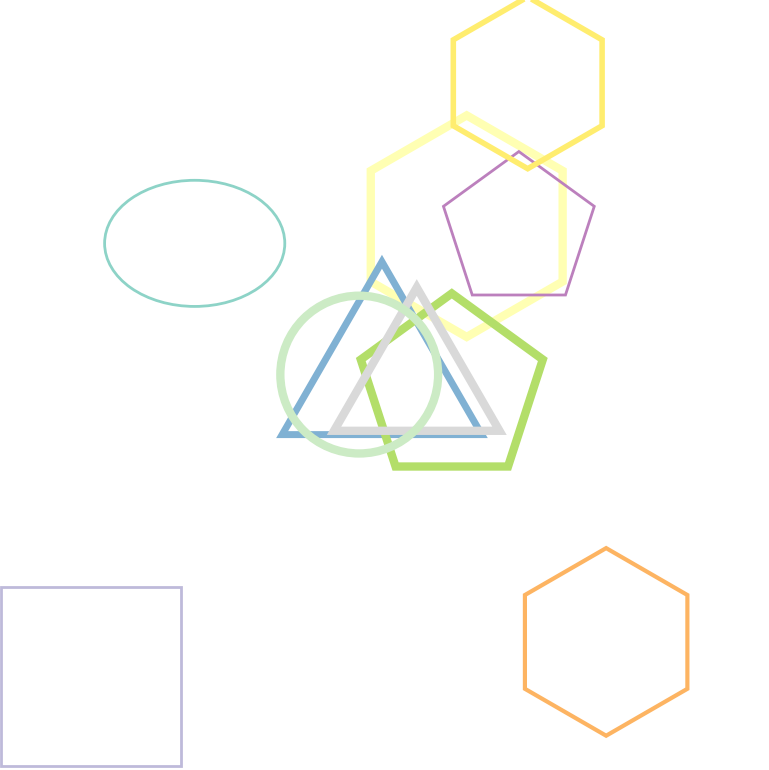[{"shape": "oval", "thickness": 1, "radius": 0.59, "center": [0.253, 0.684]}, {"shape": "hexagon", "thickness": 3, "radius": 0.72, "center": [0.606, 0.706]}, {"shape": "square", "thickness": 1, "radius": 0.58, "center": [0.119, 0.122]}, {"shape": "triangle", "thickness": 2.5, "radius": 0.75, "center": [0.496, 0.51]}, {"shape": "hexagon", "thickness": 1.5, "radius": 0.61, "center": [0.787, 0.166]}, {"shape": "pentagon", "thickness": 3, "radius": 0.62, "center": [0.587, 0.495]}, {"shape": "triangle", "thickness": 3, "radius": 0.62, "center": [0.541, 0.503]}, {"shape": "pentagon", "thickness": 1, "radius": 0.51, "center": [0.674, 0.7]}, {"shape": "circle", "thickness": 3, "radius": 0.51, "center": [0.467, 0.514]}, {"shape": "hexagon", "thickness": 2, "radius": 0.56, "center": [0.685, 0.892]}]